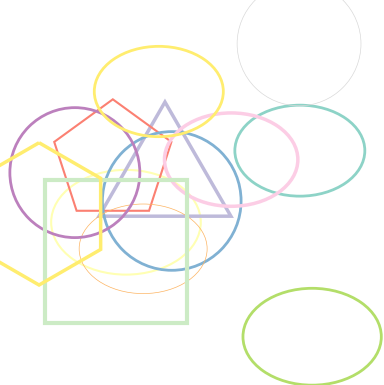[{"shape": "oval", "thickness": 2, "radius": 0.84, "center": [0.779, 0.609]}, {"shape": "oval", "thickness": 1.5, "radius": 0.97, "center": [0.327, 0.423]}, {"shape": "triangle", "thickness": 2.5, "radius": 0.99, "center": [0.428, 0.537]}, {"shape": "pentagon", "thickness": 1.5, "radius": 0.8, "center": [0.293, 0.582]}, {"shape": "circle", "thickness": 2, "radius": 0.9, "center": [0.446, 0.478]}, {"shape": "oval", "thickness": 0.5, "radius": 0.83, "center": [0.372, 0.354]}, {"shape": "oval", "thickness": 2, "radius": 0.9, "center": [0.811, 0.125]}, {"shape": "oval", "thickness": 2.5, "radius": 0.87, "center": [0.6, 0.585]}, {"shape": "circle", "thickness": 0.5, "radius": 0.8, "center": [0.777, 0.886]}, {"shape": "circle", "thickness": 2, "radius": 0.84, "center": [0.194, 0.552]}, {"shape": "square", "thickness": 3, "radius": 0.93, "center": [0.301, 0.346]}, {"shape": "oval", "thickness": 2, "radius": 0.84, "center": [0.412, 0.762]}, {"shape": "hexagon", "thickness": 2.5, "radius": 0.92, "center": [0.101, 0.444]}]